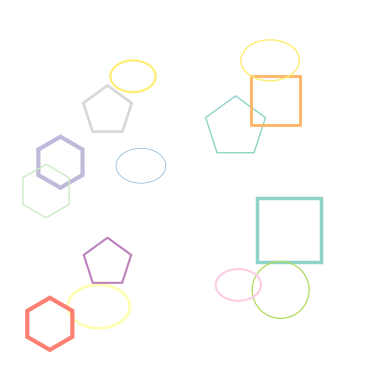[{"shape": "pentagon", "thickness": 1, "radius": 0.41, "center": [0.612, 0.669]}, {"shape": "square", "thickness": 2.5, "radius": 0.42, "center": [0.75, 0.403]}, {"shape": "oval", "thickness": 2, "radius": 0.4, "center": [0.257, 0.204]}, {"shape": "hexagon", "thickness": 3, "radius": 0.33, "center": [0.157, 0.579]}, {"shape": "hexagon", "thickness": 3, "radius": 0.34, "center": [0.129, 0.159]}, {"shape": "oval", "thickness": 0.5, "radius": 0.32, "center": [0.366, 0.57]}, {"shape": "square", "thickness": 2, "radius": 0.31, "center": [0.716, 0.739]}, {"shape": "circle", "thickness": 1, "radius": 0.37, "center": [0.729, 0.247]}, {"shape": "oval", "thickness": 1.5, "radius": 0.29, "center": [0.619, 0.26]}, {"shape": "pentagon", "thickness": 2, "radius": 0.33, "center": [0.279, 0.712]}, {"shape": "pentagon", "thickness": 1.5, "radius": 0.32, "center": [0.279, 0.318]}, {"shape": "hexagon", "thickness": 1, "radius": 0.35, "center": [0.12, 0.504]}, {"shape": "oval", "thickness": 1.5, "radius": 0.29, "center": [0.345, 0.802]}, {"shape": "oval", "thickness": 1, "radius": 0.38, "center": [0.702, 0.843]}]